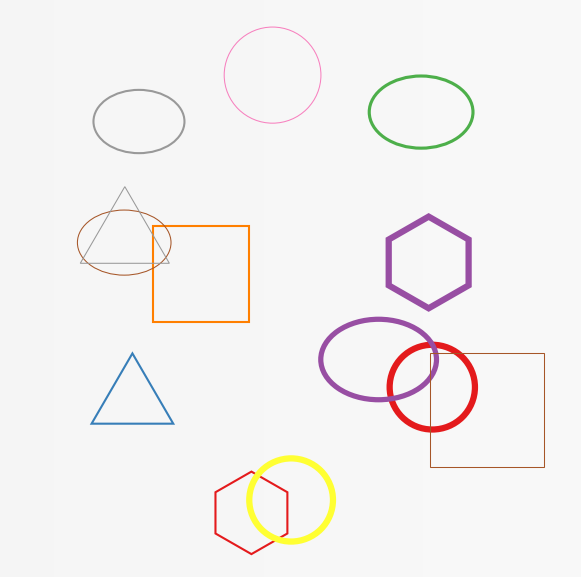[{"shape": "circle", "thickness": 3, "radius": 0.37, "center": [0.744, 0.329]}, {"shape": "hexagon", "thickness": 1, "radius": 0.36, "center": [0.433, 0.111]}, {"shape": "triangle", "thickness": 1, "radius": 0.41, "center": [0.228, 0.306]}, {"shape": "oval", "thickness": 1.5, "radius": 0.45, "center": [0.724, 0.805]}, {"shape": "hexagon", "thickness": 3, "radius": 0.4, "center": [0.737, 0.545]}, {"shape": "oval", "thickness": 2.5, "radius": 0.5, "center": [0.651, 0.377]}, {"shape": "square", "thickness": 1, "radius": 0.41, "center": [0.346, 0.525]}, {"shape": "circle", "thickness": 3, "radius": 0.36, "center": [0.501, 0.133]}, {"shape": "oval", "thickness": 0.5, "radius": 0.4, "center": [0.214, 0.579]}, {"shape": "square", "thickness": 0.5, "radius": 0.49, "center": [0.838, 0.289]}, {"shape": "circle", "thickness": 0.5, "radius": 0.42, "center": [0.469, 0.869]}, {"shape": "oval", "thickness": 1, "radius": 0.39, "center": [0.239, 0.789]}, {"shape": "triangle", "thickness": 0.5, "radius": 0.44, "center": [0.215, 0.587]}]